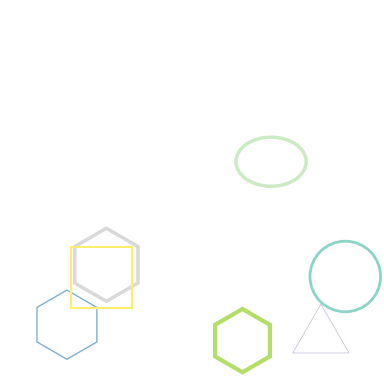[{"shape": "circle", "thickness": 2, "radius": 0.46, "center": [0.897, 0.282]}, {"shape": "triangle", "thickness": 0.5, "radius": 0.42, "center": [0.833, 0.125]}, {"shape": "hexagon", "thickness": 1, "radius": 0.45, "center": [0.174, 0.157]}, {"shape": "hexagon", "thickness": 3, "radius": 0.41, "center": [0.63, 0.115]}, {"shape": "hexagon", "thickness": 2.5, "radius": 0.47, "center": [0.276, 0.312]}, {"shape": "oval", "thickness": 2.5, "radius": 0.46, "center": [0.704, 0.58]}, {"shape": "square", "thickness": 1.5, "radius": 0.4, "center": [0.263, 0.279]}]